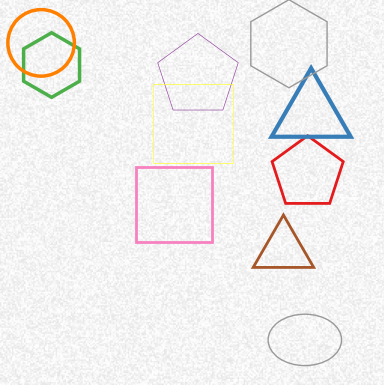[{"shape": "pentagon", "thickness": 2, "radius": 0.49, "center": [0.799, 0.55]}, {"shape": "triangle", "thickness": 3, "radius": 0.59, "center": [0.808, 0.704]}, {"shape": "hexagon", "thickness": 2.5, "radius": 0.42, "center": [0.134, 0.831]}, {"shape": "pentagon", "thickness": 0.5, "radius": 0.55, "center": [0.514, 0.803]}, {"shape": "circle", "thickness": 2.5, "radius": 0.43, "center": [0.107, 0.889]}, {"shape": "square", "thickness": 0.5, "radius": 0.52, "center": [0.501, 0.679]}, {"shape": "triangle", "thickness": 2, "radius": 0.45, "center": [0.736, 0.351]}, {"shape": "square", "thickness": 2, "radius": 0.49, "center": [0.451, 0.469]}, {"shape": "hexagon", "thickness": 1, "radius": 0.57, "center": [0.75, 0.886]}, {"shape": "oval", "thickness": 1, "radius": 0.48, "center": [0.792, 0.117]}]